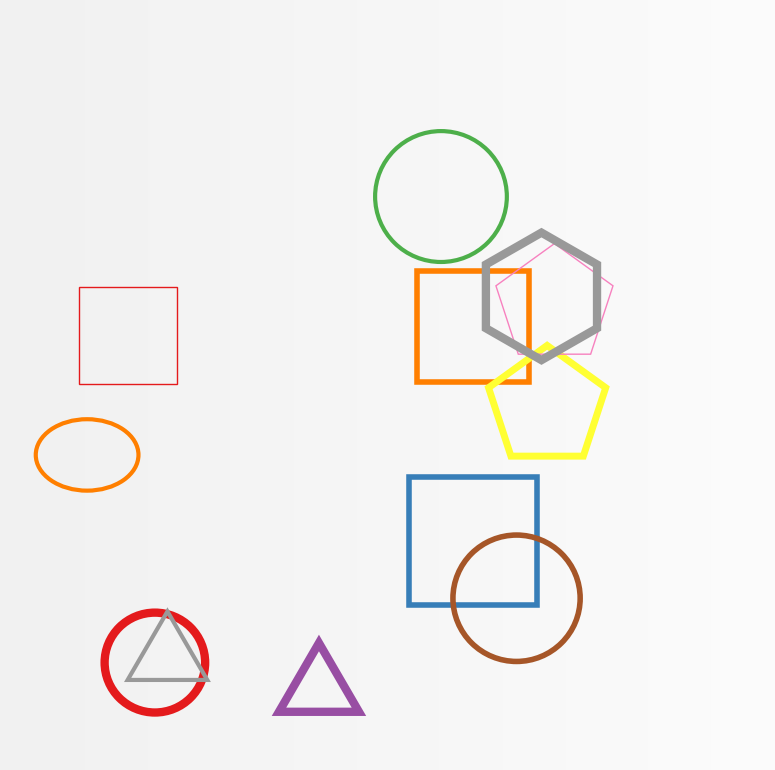[{"shape": "square", "thickness": 0.5, "radius": 0.32, "center": [0.165, 0.564]}, {"shape": "circle", "thickness": 3, "radius": 0.32, "center": [0.2, 0.14]}, {"shape": "square", "thickness": 2, "radius": 0.42, "center": [0.61, 0.297]}, {"shape": "circle", "thickness": 1.5, "radius": 0.42, "center": [0.569, 0.745]}, {"shape": "triangle", "thickness": 3, "radius": 0.3, "center": [0.412, 0.105]}, {"shape": "square", "thickness": 2, "radius": 0.36, "center": [0.61, 0.577]}, {"shape": "oval", "thickness": 1.5, "radius": 0.33, "center": [0.112, 0.409]}, {"shape": "pentagon", "thickness": 2.5, "radius": 0.4, "center": [0.706, 0.472]}, {"shape": "circle", "thickness": 2, "radius": 0.41, "center": [0.667, 0.223]}, {"shape": "pentagon", "thickness": 0.5, "radius": 0.4, "center": [0.715, 0.604]}, {"shape": "triangle", "thickness": 1.5, "radius": 0.3, "center": [0.216, 0.147]}, {"shape": "hexagon", "thickness": 3, "radius": 0.41, "center": [0.699, 0.615]}]